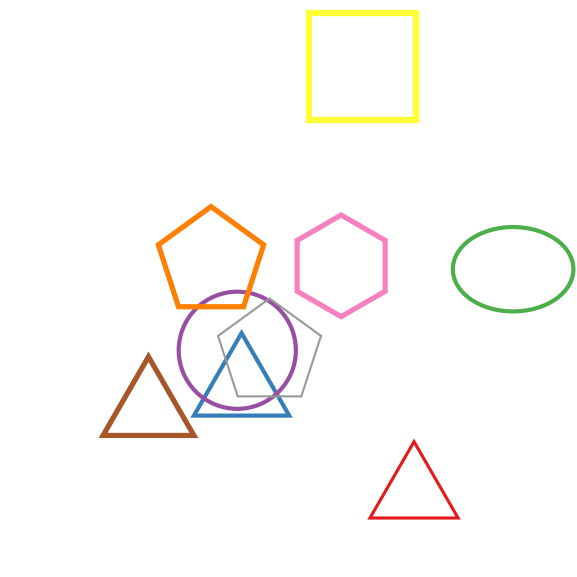[{"shape": "triangle", "thickness": 1.5, "radius": 0.44, "center": [0.717, 0.146]}, {"shape": "triangle", "thickness": 2, "radius": 0.48, "center": [0.418, 0.327]}, {"shape": "oval", "thickness": 2, "radius": 0.52, "center": [0.889, 0.533]}, {"shape": "circle", "thickness": 2, "radius": 0.51, "center": [0.411, 0.393]}, {"shape": "pentagon", "thickness": 2.5, "radius": 0.48, "center": [0.365, 0.546]}, {"shape": "square", "thickness": 3, "radius": 0.46, "center": [0.628, 0.884]}, {"shape": "triangle", "thickness": 2.5, "radius": 0.45, "center": [0.257, 0.291]}, {"shape": "hexagon", "thickness": 2.5, "radius": 0.44, "center": [0.591, 0.539]}, {"shape": "pentagon", "thickness": 1, "radius": 0.47, "center": [0.467, 0.389]}]